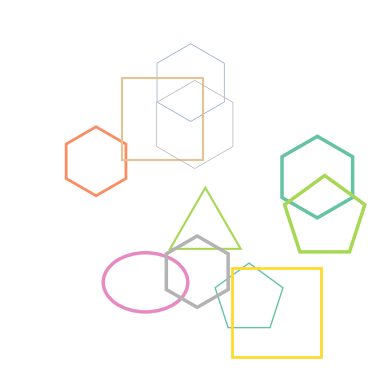[{"shape": "hexagon", "thickness": 2.5, "radius": 0.53, "center": [0.824, 0.54]}, {"shape": "pentagon", "thickness": 1, "radius": 0.46, "center": [0.647, 0.224]}, {"shape": "hexagon", "thickness": 2, "radius": 0.45, "center": [0.25, 0.581]}, {"shape": "hexagon", "thickness": 0.5, "radius": 0.5, "center": [0.495, 0.785]}, {"shape": "oval", "thickness": 2.5, "radius": 0.55, "center": [0.378, 0.267]}, {"shape": "pentagon", "thickness": 2.5, "radius": 0.55, "center": [0.843, 0.434]}, {"shape": "triangle", "thickness": 1.5, "radius": 0.53, "center": [0.533, 0.407]}, {"shape": "square", "thickness": 2, "radius": 0.58, "center": [0.719, 0.189]}, {"shape": "square", "thickness": 1.5, "radius": 0.53, "center": [0.422, 0.691]}, {"shape": "hexagon", "thickness": 0.5, "radius": 0.57, "center": [0.506, 0.677]}, {"shape": "hexagon", "thickness": 2.5, "radius": 0.46, "center": [0.512, 0.294]}]